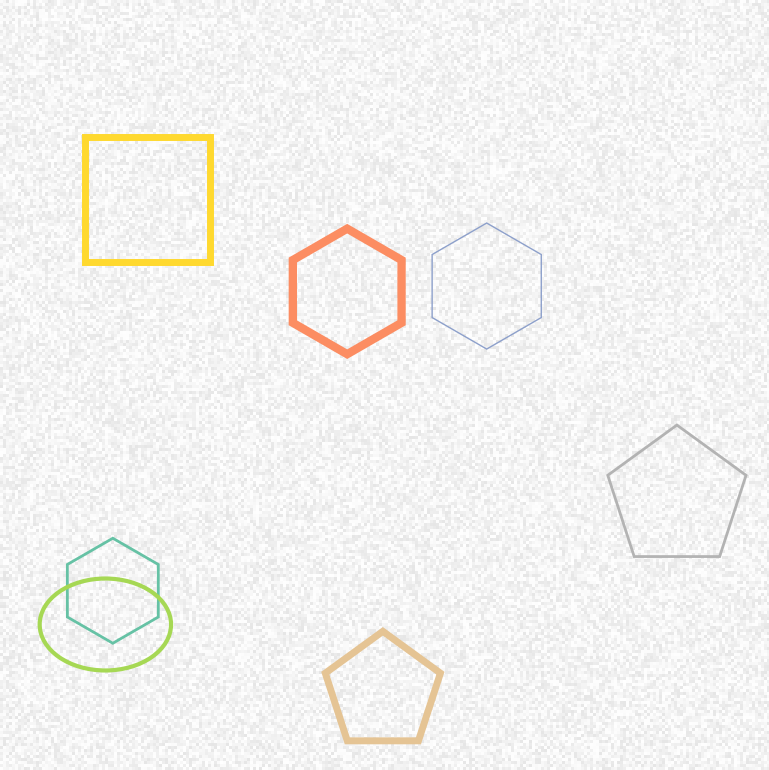[{"shape": "hexagon", "thickness": 1, "radius": 0.34, "center": [0.147, 0.233]}, {"shape": "hexagon", "thickness": 3, "radius": 0.41, "center": [0.451, 0.622]}, {"shape": "hexagon", "thickness": 0.5, "radius": 0.41, "center": [0.632, 0.629]}, {"shape": "oval", "thickness": 1.5, "radius": 0.43, "center": [0.137, 0.189]}, {"shape": "square", "thickness": 2.5, "radius": 0.41, "center": [0.192, 0.741]}, {"shape": "pentagon", "thickness": 2.5, "radius": 0.39, "center": [0.497, 0.101]}, {"shape": "pentagon", "thickness": 1, "radius": 0.47, "center": [0.879, 0.354]}]